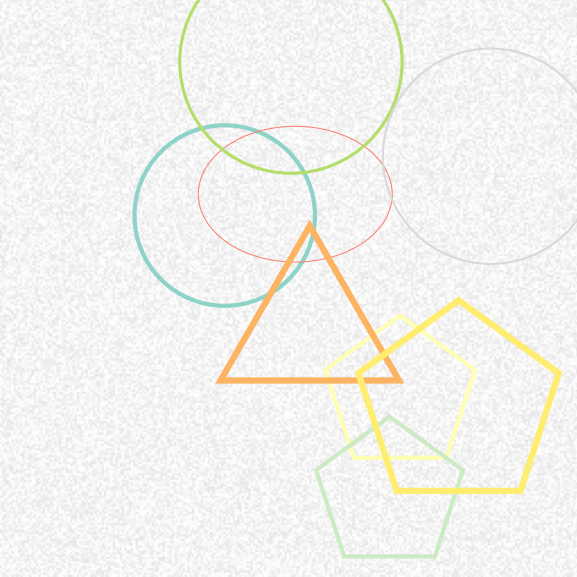[{"shape": "circle", "thickness": 2, "radius": 0.78, "center": [0.389, 0.626]}, {"shape": "pentagon", "thickness": 2, "radius": 0.68, "center": [0.693, 0.317]}, {"shape": "oval", "thickness": 0.5, "radius": 0.84, "center": [0.511, 0.663]}, {"shape": "triangle", "thickness": 3, "radius": 0.89, "center": [0.536, 0.43]}, {"shape": "circle", "thickness": 1.5, "radius": 0.96, "center": [0.504, 0.892]}, {"shape": "circle", "thickness": 1, "radius": 0.93, "center": [0.849, 0.729]}, {"shape": "pentagon", "thickness": 2, "radius": 0.67, "center": [0.675, 0.144]}, {"shape": "pentagon", "thickness": 3, "radius": 0.91, "center": [0.794, 0.297]}]